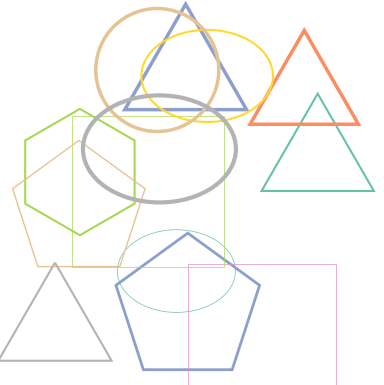[{"shape": "triangle", "thickness": 1.5, "radius": 0.84, "center": [0.825, 0.588]}, {"shape": "oval", "thickness": 0.5, "radius": 0.77, "center": [0.458, 0.296]}, {"shape": "triangle", "thickness": 2.5, "radius": 0.81, "center": [0.79, 0.759]}, {"shape": "pentagon", "thickness": 2, "radius": 0.98, "center": [0.488, 0.198]}, {"shape": "triangle", "thickness": 2.5, "radius": 0.91, "center": [0.482, 0.806]}, {"shape": "square", "thickness": 0.5, "radius": 0.96, "center": [0.681, 0.122]}, {"shape": "hexagon", "thickness": 1.5, "radius": 0.82, "center": [0.208, 0.553]}, {"shape": "square", "thickness": 0.5, "radius": 0.98, "center": [0.385, 0.503]}, {"shape": "oval", "thickness": 1.5, "radius": 0.85, "center": [0.538, 0.803]}, {"shape": "circle", "thickness": 2.5, "radius": 0.8, "center": [0.409, 0.818]}, {"shape": "pentagon", "thickness": 1, "radius": 0.9, "center": [0.205, 0.454]}, {"shape": "oval", "thickness": 3, "radius": 0.99, "center": [0.414, 0.613]}, {"shape": "triangle", "thickness": 1.5, "radius": 0.85, "center": [0.143, 0.148]}]